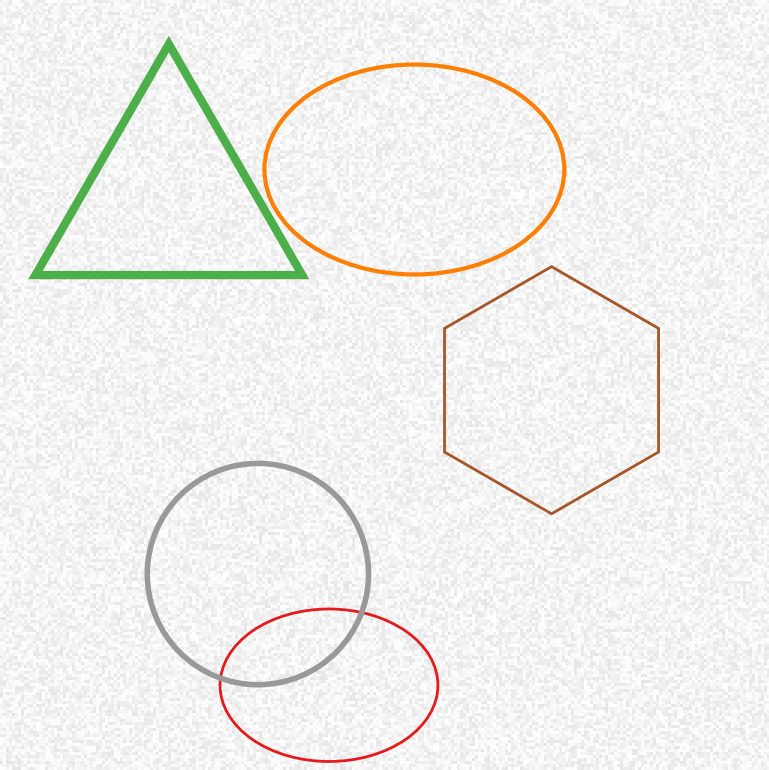[{"shape": "oval", "thickness": 1, "radius": 0.71, "center": [0.427, 0.11]}, {"shape": "triangle", "thickness": 3, "radius": 1.0, "center": [0.219, 0.743]}, {"shape": "oval", "thickness": 1.5, "radius": 0.97, "center": [0.538, 0.78]}, {"shape": "hexagon", "thickness": 1, "radius": 0.8, "center": [0.716, 0.493]}, {"shape": "circle", "thickness": 2, "radius": 0.72, "center": [0.335, 0.254]}]